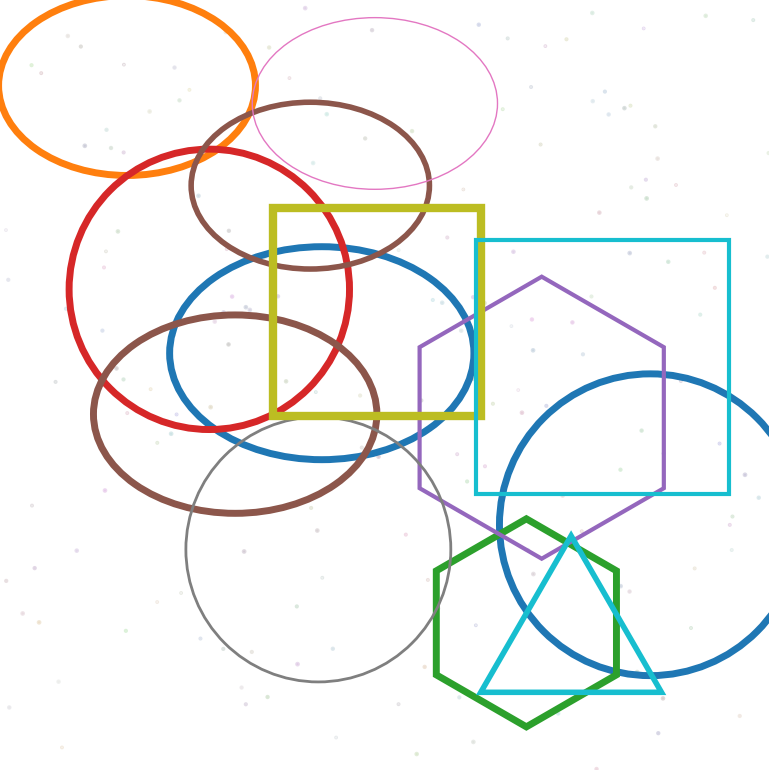[{"shape": "oval", "thickness": 2.5, "radius": 0.99, "center": [0.418, 0.541]}, {"shape": "circle", "thickness": 2.5, "radius": 0.98, "center": [0.845, 0.319]}, {"shape": "oval", "thickness": 2.5, "radius": 0.83, "center": [0.165, 0.889]}, {"shape": "hexagon", "thickness": 2.5, "radius": 0.68, "center": [0.684, 0.191]}, {"shape": "circle", "thickness": 2.5, "radius": 0.91, "center": [0.272, 0.624]}, {"shape": "hexagon", "thickness": 1.5, "radius": 0.92, "center": [0.704, 0.458]}, {"shape": "oval", "thickness": 2.5, "radius": 0.92, "center": [0.305, 0.462]}, {"shape": "oval", "thickness": 2, "radius": 0.77, "center": [0.403, 0.759]}, {"shape": "oval", "thickness": 0.5, "radius": 0.8, "center": [0.487, 0.866]}, {"shape": "circle", "thickness": 1, "radius": 0.86, "center": [0.413, 0.286]}, {"shape": "square", "thickness": 3, "radius": 0.67, "center": [0.49, 0.595]}, {"shape": "square", "thickness": 1.5, "radius": 0.82, "center": [0.782, 0.523]}, {"shape": "triangle", "thickness": 2, "radius": 0.68, "center": [0.742, 0.169]}]